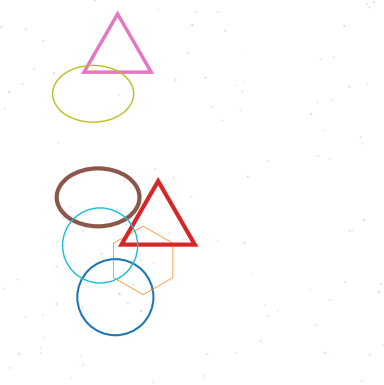[{"shape": "circle", "thickness": 1.5, "radius": 0.49, "center": [0.3, 0.228]}, {"shape": "hexagon", "thickness": 0.5, "radius": 0.45, "center": [0.372, 0.324]}, {"shape": "triangle", "thickness": 3, "radius": 0.55, "center": [0.411, 0.42]}, {"shape": "oval", "thickness": 3, "radius": 0.54, "center": [0.255, 0.487]}, {"shape": "triangle", "thickness": 2.5, "radius": 0.5, "center": [0.305, 0.863]}, {"shape": "oval", "thickness": 1, "radius": 0.53, "center": [0.242, 0.756]}, {"shape": "circle", "thickness": 1, "radius": 0.49, "center": [0.26, 0.362]}]